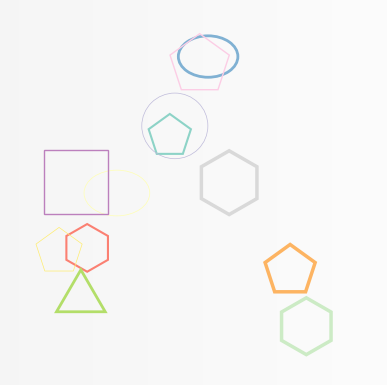[{"shape": "pentagon", "thickness": 1.5, "radius": 0.29, "center": [0.438, 0.647]}, {"shape": "oval", "thickness": 0.5, "radius": 0.42, "center": [0.302, 0.499]}, {"shape": "circle", "thickness": 0.5, "radius": 0.43, "center": [0.451, 0.673]}, {"shape": "hexagon", "thickness": 1.5, "radius": 0.31, "center": [0.225, 0.356]}, {"shape": "oval", "thickness": 2, "radius": 0.38, "center": [0.537, 0.853]}, {"shape": "pentagon", "thickness": 2.5, "radius": 0.34, "center": [0.749, 0.297]}, {"shape": "triangle", "thickness": 2, "radius": 0.36, "center": [0.209, 0.227]}, {"shape": "pentagon", "thickness": 1, "radius": 0.4, "center": [0.515, 0.832]}, {"shape": "hexagon", "thickness": 2.5, "radius": 0.41, "center": [0.591, 0.526]}, {"shape": "square", "thickness": 1, "radius": 0.41, "center": [0.197, 0.527]}, {"shape": "hexagon", "thickness": 2.5, "radius": 0.37, "center": [0.79, 0.153]}, {"shape": "pentagon", "thickness": 0.5, "radius": 0.31, "center": [0.152, 0.347]}]